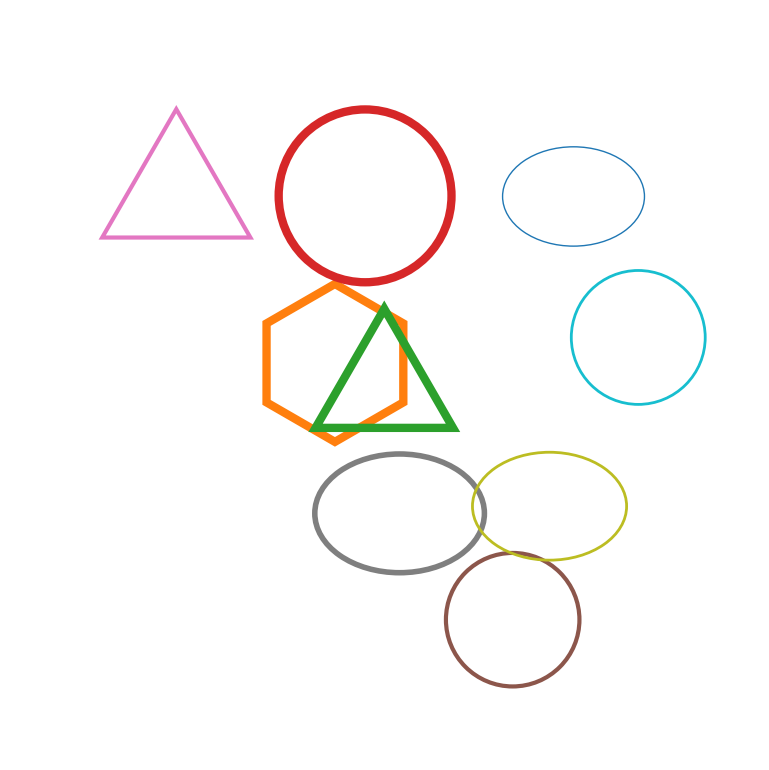[{"shape": "oval", "thickness": 0.5, "radius": 0.46, "center": [0.745, 0.745]}, {"shape": "hexagon", "thickness": 3, "radius": 0.51, "center": [0.435, 0.529]}, {"shape": "triangle", "thickness": 3, "radius": 0.52, "center": [0.499, 0.496]}, {"shape": "circle", "thickness": 3, "radius": 0.56, "center": [0.474, 0.746]}, {"shape": "circle", "thickness": 1.5, "radius": 0.43, "center": [0.666, 0.195]}, {"shape": "triangle", "thickness": 1.5, "radius": 0.56, "center": [0.229, 0.747]}, {"shape": "oval", "thickness": 2, "radius": 0.55, "center": [0.519, 0.333]}, {"shape": "oval", "thickness": 1, "radius": 0.5, "center": [0.714, 0.343]}, {"shape": "circle", "thickness": 1, "radius": 0.43, "center": [0.829, 0.562]}]